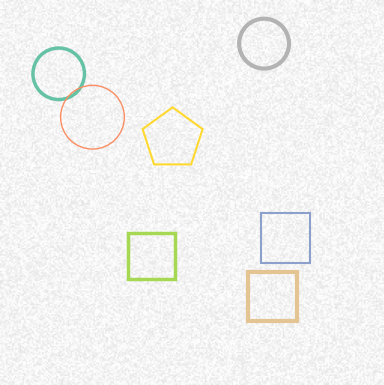[{"shape": "circle", "thickness": 2.5, "radius": 0.33, "center": [0.152, 0.808]}, {"shape": "circle", "thickness": 1, "radius": 0.41, "center": [0.24, 0.696]}, {"shape": "square", "thickness": 1.5, "radius": 0.32, "center": [0.742, 0.381]}, {"shape": "square", "thickness": 2.5, "radius": 0.3, "center": [0.393, 0.335]}, {"shape": "pentagon", "thickness": 1.5, "radius": 0.41, "center": [0.448, 0.639]}, {"shape": "square", "thickness": 3, "radius": 0.32, "center": [0.708, 0.231]}, {"shape": "circle", "thickness": 3, "radius": 0.32, "center": [0.686, 0.887]}]